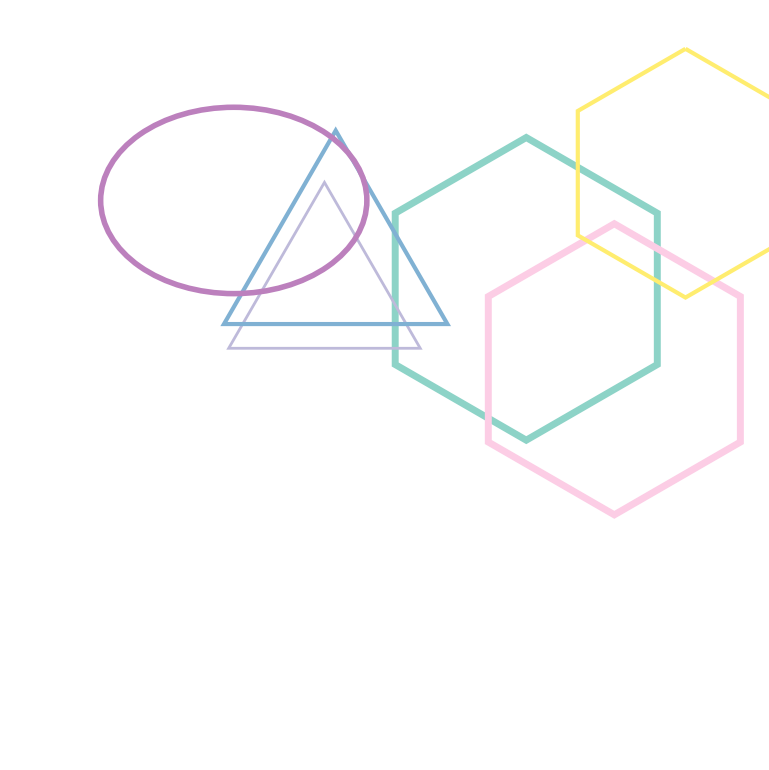[{"shape": "hexagon", "thickness": 2.5, "radius": 0.98, "center": [0.683, 0.625]}, {"shape": "triangle", "thickness": 1, "radius": 0.72, "center": [0.421, 0.62]}, {"shape": "triangle", "thickness": 1.5, "radius": 0.84, "center": [0.436, 0.663]}, {"shape": "hexagon", "thickness": 2.5, "radius": 0.95, "center": [0.798, 0.52]}, {"shape": "oval", "thickness": 2, "radius": 0.86, "center": [0.304, 0.74]}, {"shape": "hexagon", "thickness": 1.5, "radius": 0.81, "center": [0.89, 0.775]}]